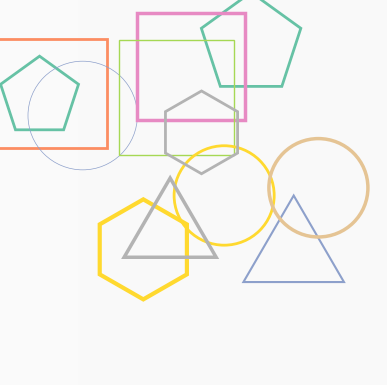[{"shape": "pentagon", "thickness": 2, "radius": 0.67, "center": [0.648, 0.885]}, {"shape": "pentagon", "thickness": 2, "radius": 0.53, "center": [0.102, 0.748]}, {"shape": "square", "thickness": 2, "radius": 0.71, "center": [0.136, 0.757]}, {"shape": "triangle", "thickness": 1.5, "radius": 0.75, "center": [0.758, 0.342]}, {"shape": "circle", "thickness": 0.5, "radius": 0.71, "center": [0.213, 0.7]}, {"shape": "square", "thickness": 2.5, "radius": 0.7, "center": [0.492, 0.827]}, {"shape": "square", "thickness": 1, "radius": 0.74, "center": [0.456, 0.747]}, {"shape": "hexagon", "thickness": 3, "radius": 0.65, "center": [0.37, 0.352]}, {"shape": "circle", "thickness": 2, "radius": 0.65, "center": [0.578, 0.492]}, {"shape": "circle", "thickness": 2.5, "radius": 0.64, "center": [0.822, 0.512]}, {"shape": "hexagon", "thickness": 2, "radius": 0.54, "center": [0.52, 0.656]}, {"shape": "triangle", "thickness": 2.5, "radius": 0.69, "center": [0.439, 0.4]}]